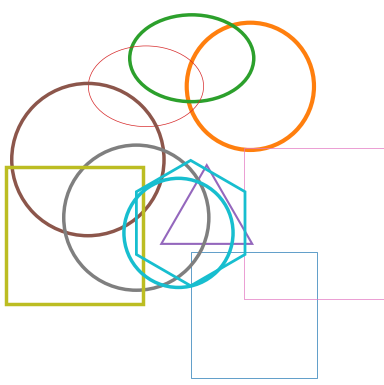[{"shape": "square", "thickness": 0.5, "radius": 0.81, "center": [0.66, 0.182]}, {"shape": "circle", "thickness": 3, "radius": 0.83, "center": [0.65, 0.776]}, {"shape": "oval", "thickness": 2.5, "radius": 0.81, "center": [0.498, 0.849]}, {"shape": "oval", "thickness": 0.5, "radius": 0.75, "center": [0.379, 0.776]}, {"shape": "triangle", "thickness": 1.5, "radius": 0.68, "center": [0.537, 0.435]}, {"shape": "circle", "thickness": 2.5, "radius": 0.99, "center": [0.228, 0.586]}, {"shape": "square", "thickness": 0.5, "radius": 0.98, "center": [0.83, 0.419]}, {"shape": "circle", "thickness": 2.5, "radius": 0.94, "center": [0.354, 0.435]}, {"shape": "square", "thickness": 2.5, "radius": 0.89, "center": [0.194, 0.389]}, {"shape": "hexagon", "thickness": 2, "radius": 0.81, "center": [0.495, 0.421]}, {"shape": "circle", "thickness": 2.5, "radius": 0.71, "center": [0.464, 0.395]}]